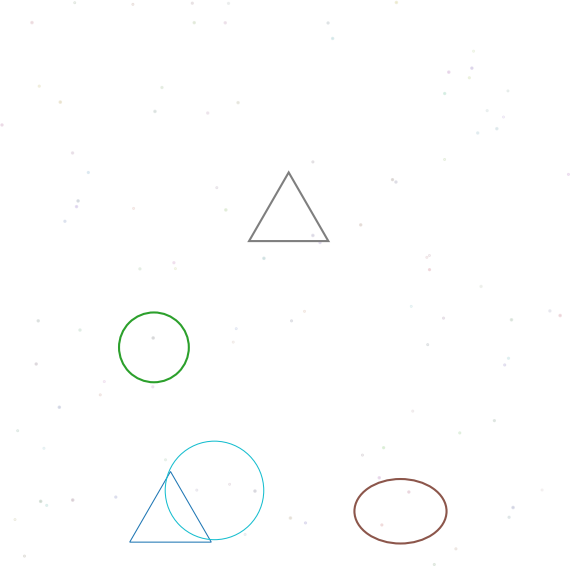[{"shape": "triangle", "thickness": 0.5, "radius": 0.41, "center": [0.295, 0.101]}, {"shape": "circle", "thickness": 1, "radius": 0.3, "center": [0.267, 0.398]}, {"shape": "oval", "thickness": 1, "radius": 0.4, "center": [0.693, 0.114]}, {"shape": "triangle", "thickness": 1, "radius": 0.4, "center": [0.5, 0.621]}, {"shape": "circle", "thickness": 0.5, "radius": 0.43, "center": [0.371, 0.15]}]